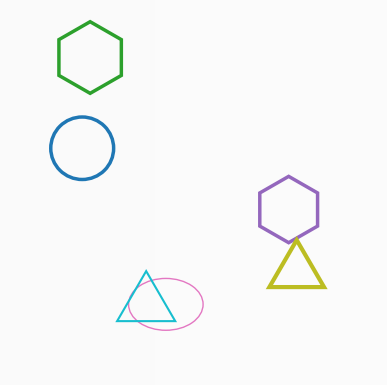[{"shape": "circle", "thickness": 2.5, "radius": 0.41, "center": [0.212, 0.615]}, {"shape": "hexagon", "thickness": 2.5, "radius": 0.47, "center": [0.233, 0.851]}, {"shape": "hexagon", "thickness": 2.5, "radius": 0.43, "center": [0.745, 0.456]}, {"shape": "oval", "thickness": 1, "radius": 0.48, "center": [0.428, 0.209]}, {"shape": "triangle", "thickness": 3, "radius": 0.41, "center": [0.766, 0.295]}, {"shape": "triangle", "thickness": 1.5, "radius": 0.43, "center": [0.377, 0.209]}]